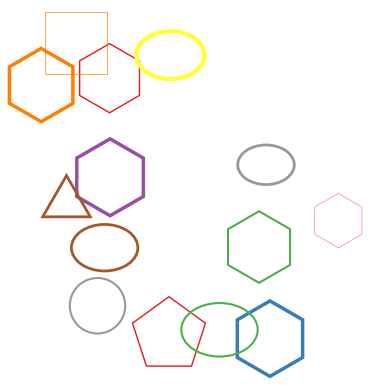[{"shape": "pentagon", "thickness": 1, "radius": 0.5, "center": [0.439, 0.13]}, {"shape": "hexagon", "thickness": 1, "radius": 0.45, "center": [0.285, 0.797]}, {"shape": "hexagon", "thickness": 2.5, "radius": 0.49, "center": [0.701, 0.12]}, {"shape": "hexagon", "thickness": 1.5, "radius": 0.46, "center": [0.673, 0.358]}, {"shape": "oval", "thickness": 1.5, "radius": 0.5, "center": [0.57, 0.143]}, {"shape": "hexagon", "thickness": 2.5, "radius": 0.5, "center": [0.286, 0.54]}, {"shape": "hexagon", "thickness": 2.5, "radius": 0.48, "center": [0.107, 0.779]}, {"shape": "square", "thickness": 0.5, "radius": 0.4, "center": [0.199, 0.889]}, {"shape": "oval", "thickness": 3, "radius": 0.44, "center": [0.443, 0.857]}, {"shape": "triangle", "thickness": 2, "radius": 0.36, "center": [0.173, 0.473]}, {"shape": "oval", "thickness": 2, "radius": 0.43, "center": [0.272, 0.357]}, {"shape": "hexagon", "thickness": 0.5, "radius": 0.35, "center": [0.879, 0.427]}, {"shape": "oval", "thickness": 2, "radius": 0.37, "center": [0.691, 0.572]}, {"shape": "circle", "thickness": 1.5, "radius": 0.36, "center": [0.253, 0.206]}]